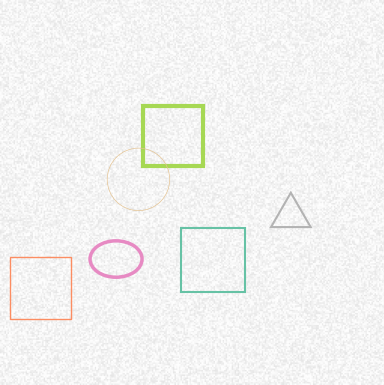[{"shape": "square", "thickness": 1.5, "radius": 0.42, "center": [0.554, 0.325]}, {"shape": "square", "thickness": 1, "radius": 0.4, "center": [0.105, 0.252]}, {"shape": "oval", "thickness": 2.5, "radius": 0.34, "center": [0.301, 0.327]}, {"shape": "square", "thickness": 3, "radius": 0.39, "center": [0.449, 0.646]}, {"shape": "circle", "thickness": 0.5, "radius": 0.41, "center": [0.36, 0.534]}, {"shape": "triangle", "thickness": 1.5, "radius": 0.3, "center": [0.755, 0.44]}]